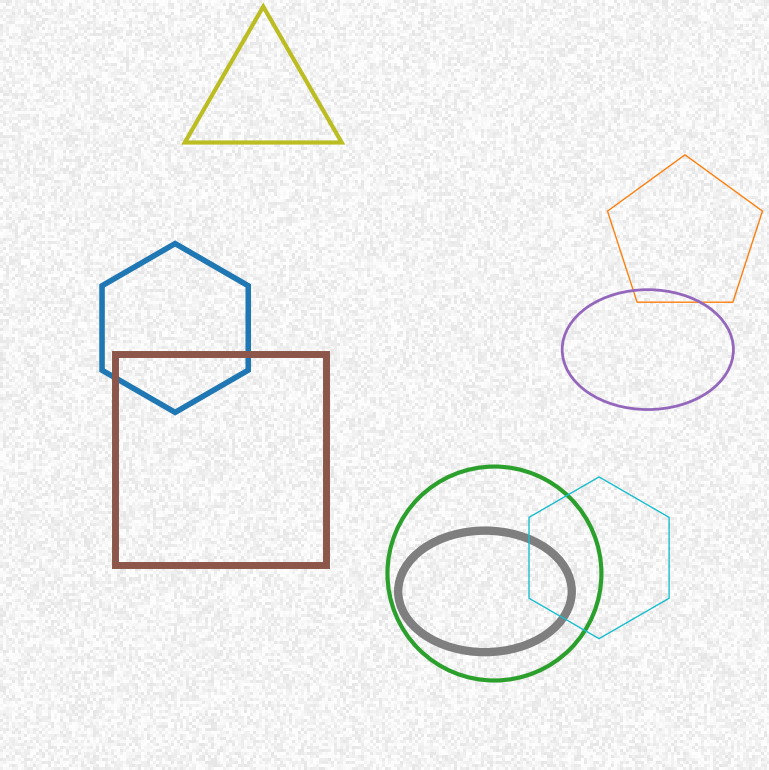[{"shape": "hexagon", "thickness": 2, "radius": 0.55, "center": [0.227, 0.574]}, {"shape": "pentagon", "thickness": 0.5, "radius": 0.53, "center": [0.89, 0.693]}, {"shape": "circle", "thickness": 1.5, "radius": 0.69, "center": [0.642, 0.255]}, {"shape": "oval", "thickness": 1, "radius": 0.56, "center": [0.841, 0.546]}, {"shape": "square", "thickness": 2.5, "radius": 0.69, "center": [0.286, 0.403]}, {"shape": "oval", "thickness": 3, "radius": 0.56, "center": [0.63, 0.232]}, {"shape": "triangle", "thickness": 1.5, "radius": 0.59, "center": [0.342, 0.874]}, {"shape": "hexagon", "thickness": 0.5, "radius": 0.53, "center": [0.778, 0.276]}]